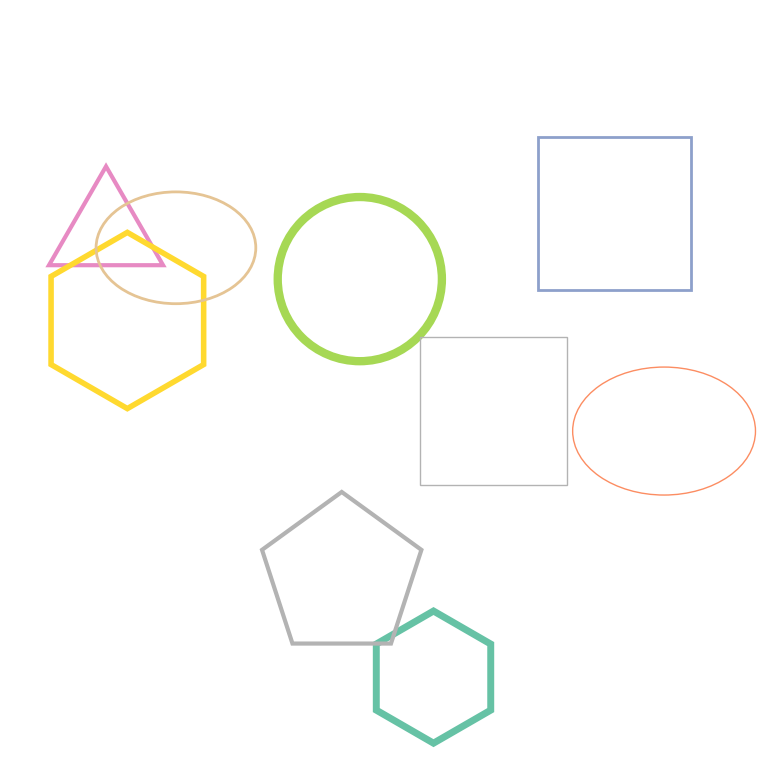[{"shape": "hexagon", "thickness": 2.5, "radius": 0.43, "center": [0.563, 0.121]}, {"shape": "oval", "thickness": 0.5, "radius": 0.59, "center": [0.862, 0.44]}, {"shape": "square", "thickness": 1, "radius": 0.5, "center": [0.798, 0.723]}, {"shape": "triangle", "thickness": 1.5, "radius": 0.43, "center": [0.138, 0.698]}, {"shape": "circle", "thickness": 3, "radius": 0.53, "center": [0.467, 0.638]}, {"shape": "hexagon", "thickness": 2, "radius": 0.57, "center": [0.165, 0.584]}, {"shape": "oval", "thickness": 1, "radius": 0.52, "center": [0.228, 0.678]}, {"shape": "square", "thickness": 0.5, "radius": 0.48, "center": [0.641, 0.466]}, {"shape": "pentagon", "thickness": 1.5, "radius": 0.54, "center": [0.444, 0.252]}]